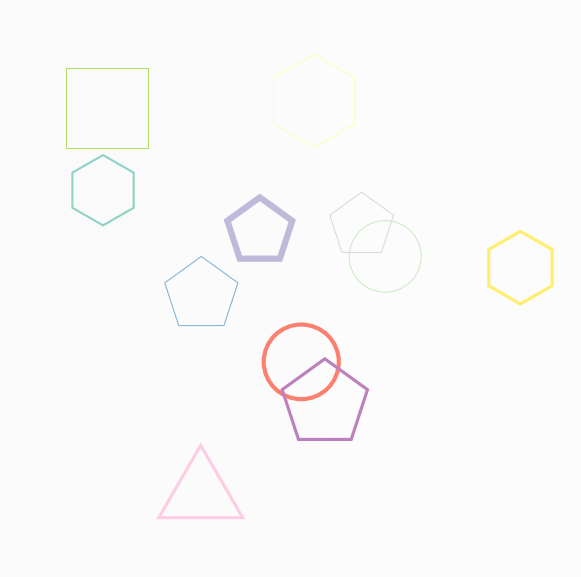[{"shape": "hexagon", "thickness": 1, "radius": 0.3, "center": [0.177, 0.67]}, {"shape": "hexagon", "thickness": 0.5, "radius": 0.4, "center": [0.541, 0.824]}, {"shape": "pentagon", "thickness": 3, "radius": 0.29, "center": [0.447, 0.599]}, {"shape": "circle", "thickness": 2, "radius": 0.32, "center": [0.518, 0.373]}, {"shape": "pentagon", "thickness": 0.5, "radius": 0.33, "center": [0.346, 0.489]}, {"shape": "square", "thickness": 0.5, "radius": 0.35, "center": [0.184, 0.812]}, {"shape": "triangle", "thickness": 1.5, "radius": 0.42, "center": [0.345, 0.144]}, {"shape": "pentagon", "thickness": 0.5, "radius": 0.29, "center": [0.622, 0.609]}, {"shape": "pentagon", "thickness": 1.5, "radius": 0.39, "center": [0.559, 0.301]}, {"shape": "circle", "thickness": 0.5, "radius": 0.31, "center": [0.663, 0.555]}, {"shape": "hexagon", "thickness": 1.5, "radius": 0.31, "center": [0.895, 0.536]}]